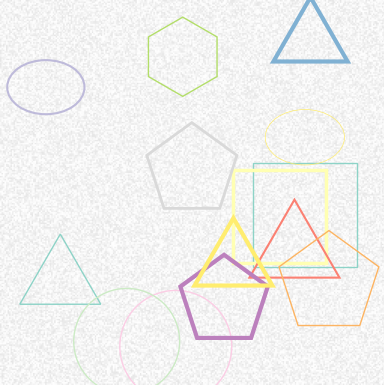[{"shape": "triangle", "thickness": 1, "radius": 0.61, "center": [0.157, 0.27]}, {"shape": "square", "thickness": 1, "radius": 0.67, "center": [0.792, 0.441]}, {"shape": "square", "thickness": 2.5, "radius": 0.6, "center": [0.727, 0.439]}, {"shape": "oval", "thickness": 1.5, "radius": 0.5, "center": [0.119, 0.774]}, {"shape": "triangle", "thickness": 1.5, "radius": 0.68, "center": [0.765, 0.346]}, {"shape": "triangle", "thickness": 3, "radius": 0.56, "center": [0.807, 0.896]}, {"shape": "pentagon", "thickness": 1, "radius": 0.68, "center": [0.854, 0.265]}, {"shape": "hexagon", "thickness": 1, "radius": 0.51, "center": [0.475, 0.853]}, {"shape": "circle", "thickness": 1, "radius": 0.73, "center": [0.457, 0.1]}, {"shape": "pentagon", "thickness": 2, "radius": 0.62, "center": [0.498, 0.558]}, {"shape": "pentagon", "thickness": 3, "radius": 0.6, "center": [0.582, 0.219]}, {"shape": "circle", "thickness": 1, "radius": 0.69, "center": [0.329, 0.113]}, {"shape": "triangle", "thickness": 3, "radius": 0.58, "center": [0.606, 0.317]}, {"shape": "oval", "thickness": 0.5, "radius": 0.51, "center": [0.792, 0.644]}]